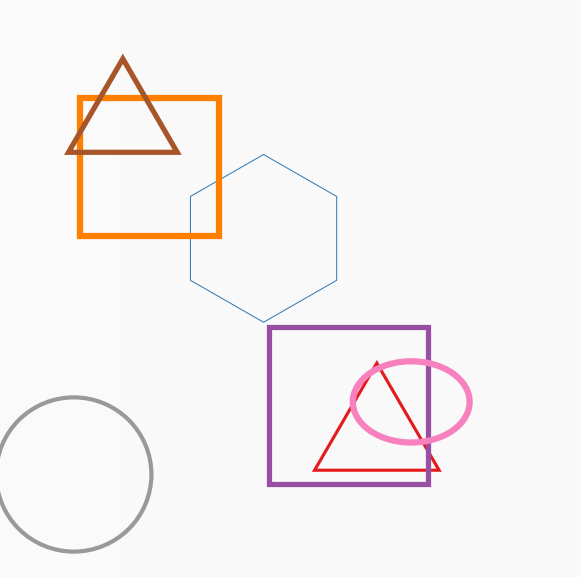[{"shape": "triangle", "thickness": 1.5, "radius": 0.62, "center": [0.648, 0.247]}, {"shape": "hexagon", "thickness": 0.5, "radius": 0.73, "center": [0.453, 0.586]}, {"shape": "square", "thickness": 2.5, "radius": 0.68, "center": [0.6, 0.297]}, {"shape": "square", "thickness": 3, "radius": 0.6, "center": [0.258, 0.71]}, {"shape": "triangle", "thickness": 2.5, "radius": 0.54, "center": [0.211, 0.789]}, {"shape": "oval", "thickness": 3, "radius": 0.5, "center": [0.707, 0.303]}, {"shape": "circle", "thickness": 2, "radius": 0.67, "center": [0.127, 0.178]}]